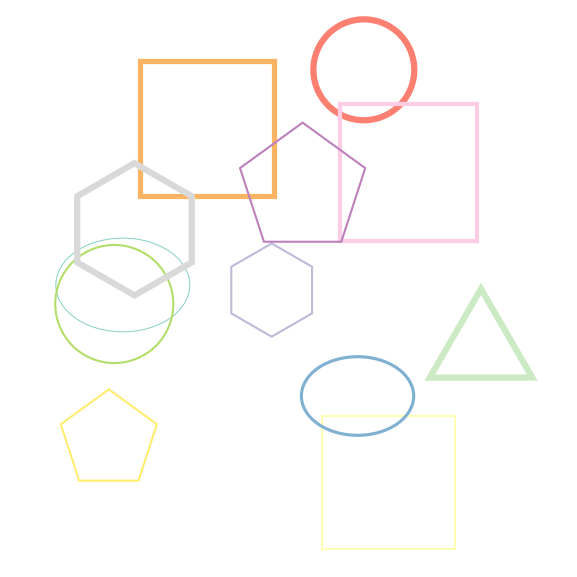[{"shape": "oval", "thickness": 0.5, "radius": 0.58, "center": [0.213, 0.506]}, {"shape": "square", "thickness": 1, "radius": 0.58, "center": [0.673, 0.164]}, {"shape": "hexagon", "thickness": 1, "radius": 0.4, "center": [0.47, 0.497]}, {"shape": "circle", "thickness": 3, "radius": 0.44, "center": [0.63, 0.878]}, {"shape": "oval", "thickness": 1.5, "radius": 0.49, "center": [0.619, 0.313]}, {"shape": "square", "thickness": 2.5, "radius": 0.58, "center": [0.359, 0.777]}, {"shape": "circle", "thickness": 1, "radius": 0.51, "center": [0.198, 0.473]}, {"shape": "square", "thickness": 2, "radius": 0.59, "center": [0.707, 0.701]}, {"shape": "hexagon", "thickness": 3, "radius": 0.57, "center": [0.233, 0.602]}, {"shape": "pentagon", "thickness": 1, "radius": 0.57, "center": [0.524, 0.673]}, {"shape": "triangle", "thickness": 3, "radius": 0.51, "center": [0.833, 0.397]}, {"shape": "pentagon", "thickness": 1, "radius": 0.44, "center": [0.188, 0.237]}]